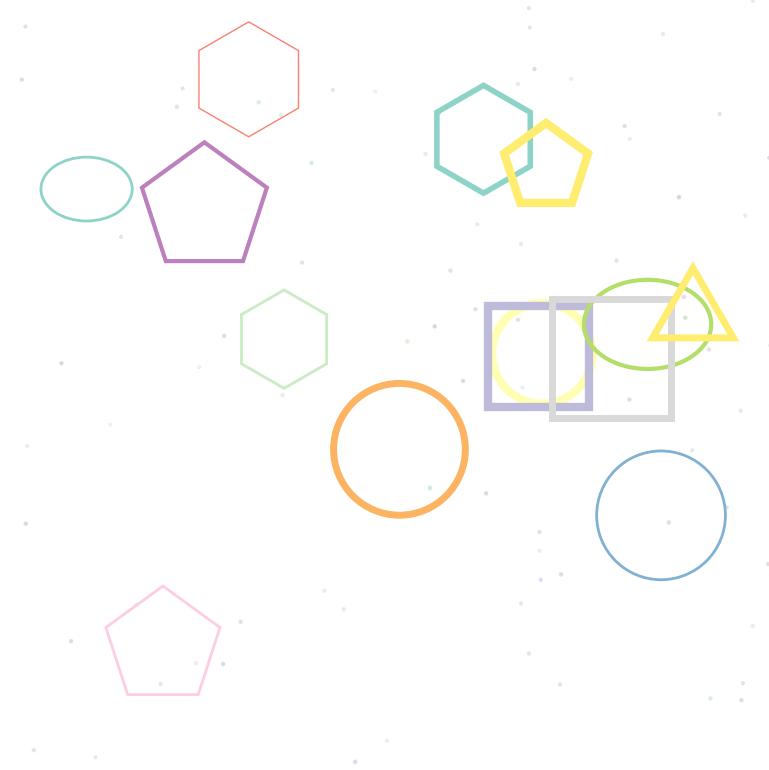[{"shape": "oval", "thickness": 1, "radius": 0.3, "center": [0.112, 0.754]}, {"shape": "hexagon", "thickness": 2, "radius": 0.35, "center": [0.628, 0.819]}, {"shape": "circle", "thickness": 3, "radius": 0.33, "center": [0.704, 0.541]}, {"shape": "square", "thickness": 3, "radius": 0.33, "center": [0.699, 0.537]}, {"shape": "hexagon", "thickness": 0.5, "radius": 0.37, "center": [0.323, 0.897]}, {"shape": "circle", "thickness": 1, "radius": 0.42, "center": [0.858, 0.331]}, {"shape": "circle", "thickness": 2.5, "radius": 0.43, "center": [0.519, 0.416]}, {"shape": "oval", "thickness": 1.5, "radius": 0.41, "center": [0.841, 0.579]}, {"shape": "pentagon", "thickness": 1, "radius": 0.39, "center": [0.212, 0.161]}, {"shape": "square", "thickness": 2.5, "radius": 0.39, "center": [0.794, 0.534]}, {"shape": "pentagon", "thickness": 1.5, "radius": 0.43, "center": [0.265, 0.73]}, {"shape": "hexagon", "thickness": 1, "radius": 0.32, "center": [0.369, 0.56]}, {"shape": "pentagon", "thickness": 3, "radius": 0.29, "center": [0.709, 0.783]}, {"shape": "triangle", "thickness": 2.5, "radius": 0.3, "center": [0.9, 0.591]}]